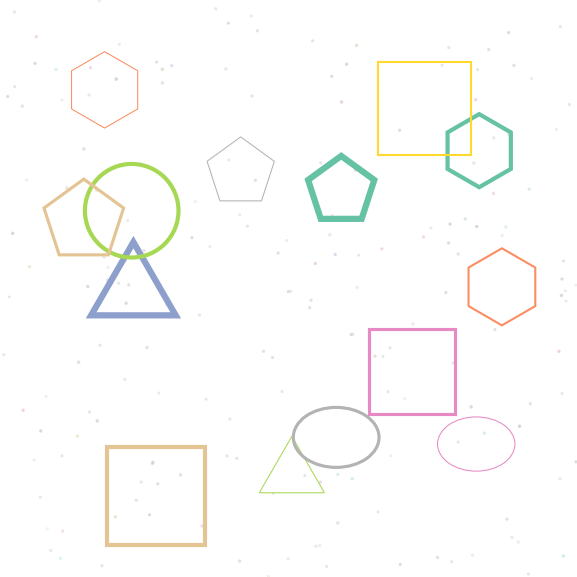[{"shape": "pentagon", "thickness": 3, "radius": 0.3, "center": [0.591, 0.669]}, {"shape": "hexagon", "thickness": 2, "radius": 0.32, "center": [0.83, 0.738]}, {"shape": "hexagon", "thickness": 1, "radius": 0.33, "center": [0.869, 0.502]}, {"shape": "hexagon", "thickness": 0.5, "radius": 0.33, "center": [0.181, 0.844]}, {"shape": "triangle", "thickness": 3, "radius": 0.42, "center": [0.231, 0.495]}, {"shape": "oval", "thickness": 0.5, "radius": 0.34, "center": [0.825, 0.23]}, {"shape": "square", "thickness": 1.5, "radius": 0.37, "center": [0.714, 0.356]}, {"shape": "triangle", "thickness": 0.5, "radius": 0.33, "center": [0.505, 0.178]}, {"shape": "circle", "thickness": 2, "radius": 0.41, "center": [0.228, 0.634]}, {"shape": "square", "thickness": 1, "radius": 0.4, "center": [0.735, 0.812]}, {"shape": "pentagon", "thickness": 1.5, "radius": 0.36, "center": [0.145, 0.616]}, {"shape": "square", "thickness": 2, "radius": 0.42, "center": [0.27, 0.141]}, {"shape": "pentagon", "thickness": 0.5, "radius": 0.31, "center": [0.417, 0.701]}, {"shape": "oval", "thickness": 1.5, "radius": 0.37, "center": [0.582, 0.242]}]